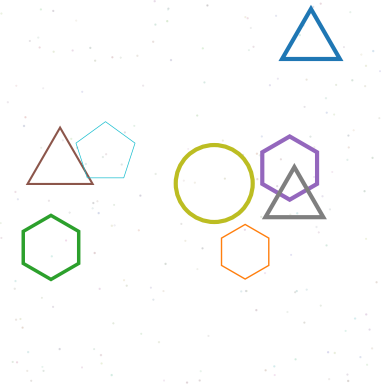[{"shape": "triangle", "thickness": 3, "radius": 0.43, "center": [0.808, 0.89]}, {"shape": "hexagon", "thickness": 1, "radius": 0.35, "center": [0.637, 0.346]}, {"shape": "hexagon", "thickness": 2.5, "radius": 0.42, "center": [0.132, 0.357]}, {"shape": "hexagon", "thickness": 3, "radius": 0.41, "center": [0.752, 0.563]}, {"shape": "triangle", "thickness": 1.5, "radius": 0.49, "center": [0.156, 0.571]}, {"shape": "triangle", "thickness": 3, "radius": 0.43, "center": [0.765, 0.479]}, {"shape": "circle", "thickness": 3, "radius": 0.5, "center": [0.556, 0.523]}, {"shape": "pentagon", "thickness": 0.5, "radius": 0.4, "center": [0.274, 0.603]}]